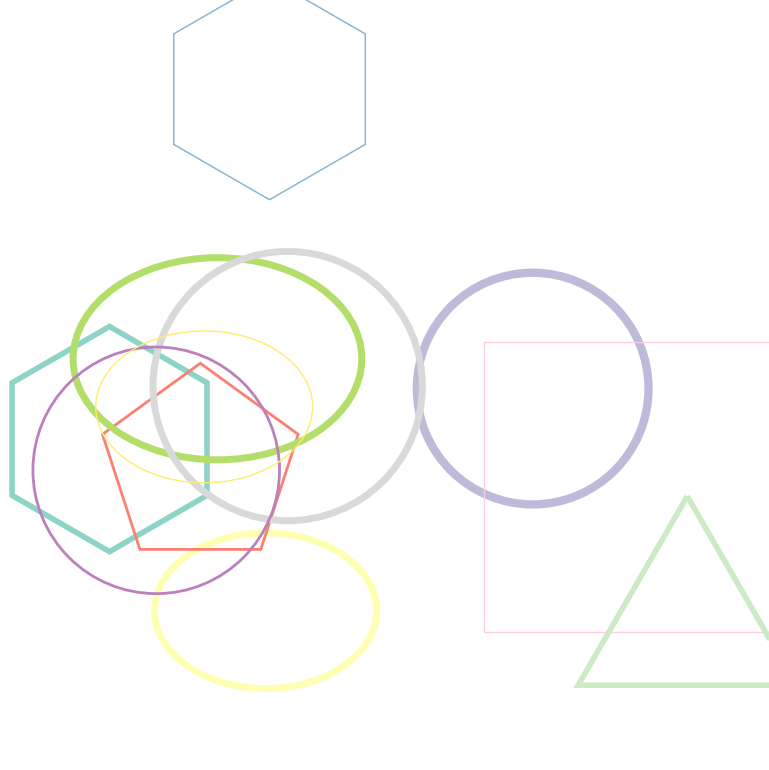[{"shape": "hexagon", "thickness": 2, "radius": 0.73, "center": [0.142, 0.43]}, {"shape": "oval", "thickness": 2.5, "radius": 0.72, "center": [0.345, 0.207]}, {"shape": "circle", "thickness": 3, "radius": 0.75, "center": [0.692, 0.495]}, {"shape": "pentagon", "thickness": 1, "radius": 0.67, "center": [0.26, 0.395]}, {"shape": "hexagon", "thickness": 0.5, "radius": 0.72, "center": [0.35, 0.884]}, {"shape": "oval", "thickness": 2.5, "radius": 0.94, "center": [0.282, 0.534]}, {"shape": "square", "thickness": 0.5, "radius": 0.94, "center": [0.817, 0.368]}, {"shape": "circle", "thickness": 2.5, "radius": 0.87, "center": [0.374, 0.499]}, {"shape": "circle", "thickness": 1, "radius": 0.8, "center": [0.203, 0.389]}, {"shape": "triangle", "thickness": 2, "radius": 0.82, "center": [0.893, 0.192]}, {"shape": "oval", "thickness": 0.5, "radius": 0.7, "center": [0.265, 0.472]}]